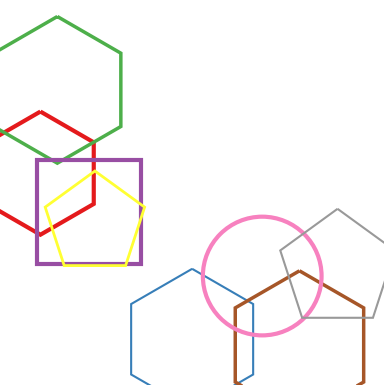[{"shape": "hexagon", "thickness": 3, "radius": 0.8, "center": [0.105, 0.55]}, {"shape": "hexagon", "thickness": 1.5, "radius": 0.91, "center": [0.499, 0.119]}, {"shape": "hexagon", "thickness": 2.5, "radius": 0.95, "center": [0.149, 0.767]}, {"shape": "square", "thickness": 3, "radius": 0.68, "center": [0.231, 0.449]}, {"shape": "pentagon", "thickness": 2, "radius": 0.68, "center": [0.247, 0.42]}, {"shape": "hexagon", "thickness": 2.5, "radius": 0.96, "center": [0.778, 0.104]}, {"shape": "circle", "thickness": 3, "radius": 0.77, "center": [0.681, 0.283]}, {"shape": "pentagon", "thickness": 1.5, "radius": 0.78, "center": [0.877, 0.301]}]